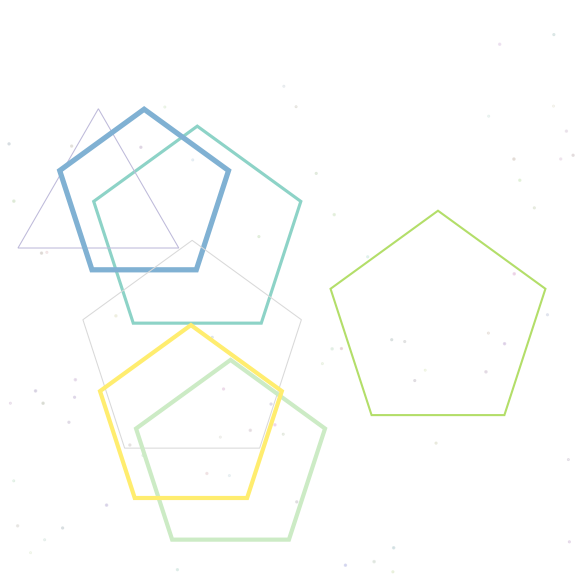[{"shape": "pentagon", "thickness": 1.5, "radius": 0.94, "center": [0.342, 0.592]}, {"shape": "triangle", "thickness": 0.5, "radius": 0.8, "center": [0.17, 0.65]}, {"shape": "pentagon", "thickness": 2.5, "radius": 0.77, "center": [0.25, 0.656]}, {"shape": "pentagon", "thickness": 1, "radius": 0.98, "center": [0.758, 0.439]}, {"shape": "pentagon", "thickness": 0.5, "radius": 0.99, "center": [0.333, 0.384]}, {"shape": "pentagon", "thickness": 2, "radius": 0.86, "center": [0.399, 0.204]}, {"shape": "pentagon", "thickness": 2, "radius": 0.83, "center": [0.331, 0.271]}]